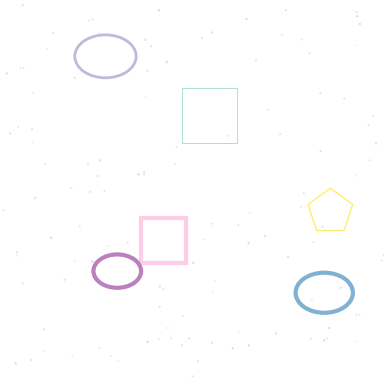[{"shape": "square", "thickness": 0.5, "radius": 0.35, "center": [0.544, 0.7]}, {"shape": "oval", "thickness": 2, "radius": 0.4, "center": [0.274, 0.854]}, {"shape": "oval", "thickness": 3, "radius": 0.37, "center": [0.842, 0.24]}, {"shape": "square", "thickness": 3, "radius": 0.29, "center": [0.425, 0.375]}, {"shape": "oval", "thickness": 3, "radius": 0.31, "center": [0.305, 0.296]}, {"shape": "pentagon", "thickness": 1, "radius": 0.3, "center": [0.858, 0.45]}]